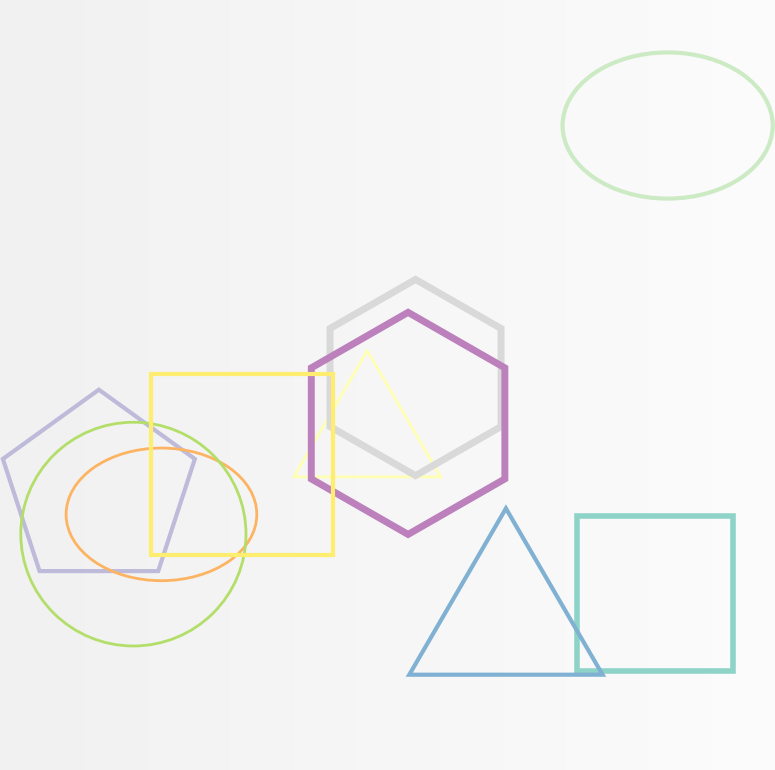[{"shape": "square", "thickness": 2, "radius": 0.5, "center": [0.845, 0.229]}, {"shape": "triangle", "thickness": 1, "radius": 0.55, "center": [0.474, 0.435]}, {"shape": "pentagon", "thickness": 1.5, "radius": 0.65, "center": [0.128, 0.364]}, {"shape": "triangle", "thickness": 1.5, "radius": 0.72, "center": [0.653, 0.196]}, {"shape": "oval", "thickness": 1, "radius": 0.62, "center": [0.208, 0.332]}, {"shape": "circle", "thickness": 1, "radius": 0.73, "center": [0.172, 0.306]}, {"shape": "hexagon", "thickness": 2.5, "radius": 0.64, "center": [0.536, 0.51]}, {"shape": "hexagon", "thickness": 2.5, "radius": 0.72, "center": [0.527, 0.45]}, {"shape": "oval", "thickness": 1.5, "radius": 0.68, "center": [0.861, 0.837]}, {"shape": "square", "thickness": 1.5, "radius": 0.59, "center": [0.312, 0.397]}]